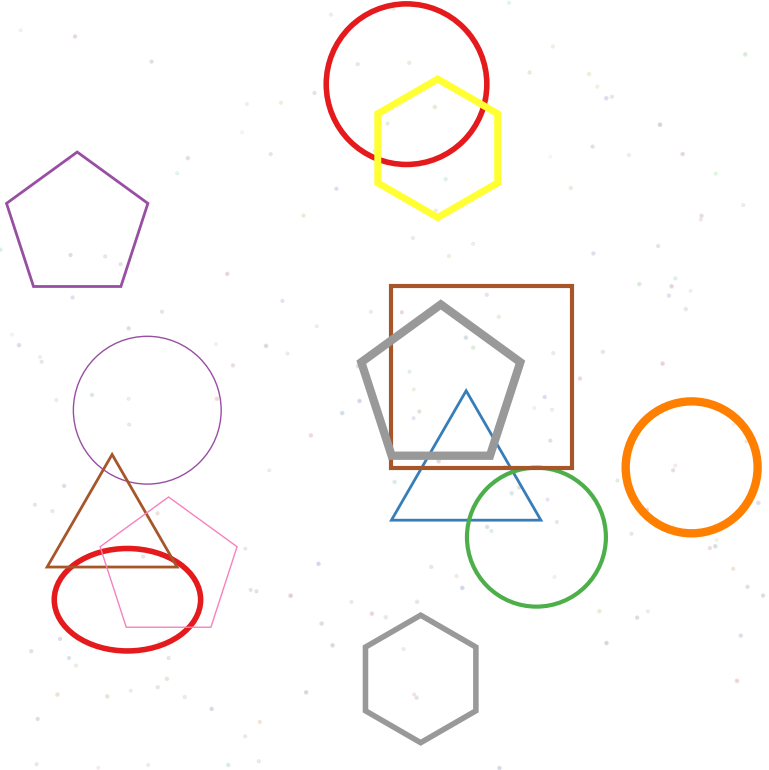[{"shape": "oval", "thickness": 2, "radius": 0.48, "center": [0.166, 0.221]}, {"shape": "circle", "thickness": 2, "radius": 0.52, "center": [0.528, 0.891]}, {"shape": "triangle", "thickness": 1, "radius": 0.56, "center": [0.605, 0.38]}, {"shape": "circle", "thickness": 1.5, "radius": 0.45, "center": [0.697, 0.302]}, {"shape": "circle", "thickness": 0.5, "radius": 0.48, "center": [0.191, 0.467]}, {"shape": "pentagon", "thickness": 1, "radius": 0.48, "center": [0.1, 0.706]}, {"shape": "circle", "thickness": 3, "radius": 0.43, "center": [0.898, 0.393]}, {"shape": "hexagon", "thickness": 2.5, "radius": 0.45, "center": [0.568, 0.807]}, {"shape": "square", "thickness": 1.5, "radius": 0.59, "center": [0.625, 0.511]}, {"shape": "triangle", "thickness": 1, "radius": 0.49, "center": [0.146, 0.312]}, {"shape": "pentagon", "thickness": 0.5, "radius": 0.47, "center": [0.219, 0.261]}, {"shape": "pentagon", "thickness": 3, "radius": 0.54, "center": [0.572, 0.496]}, {"shape": "hexagon", "thickness": 2, "radius": 0.41, "center": [0.546, 0.118]}]